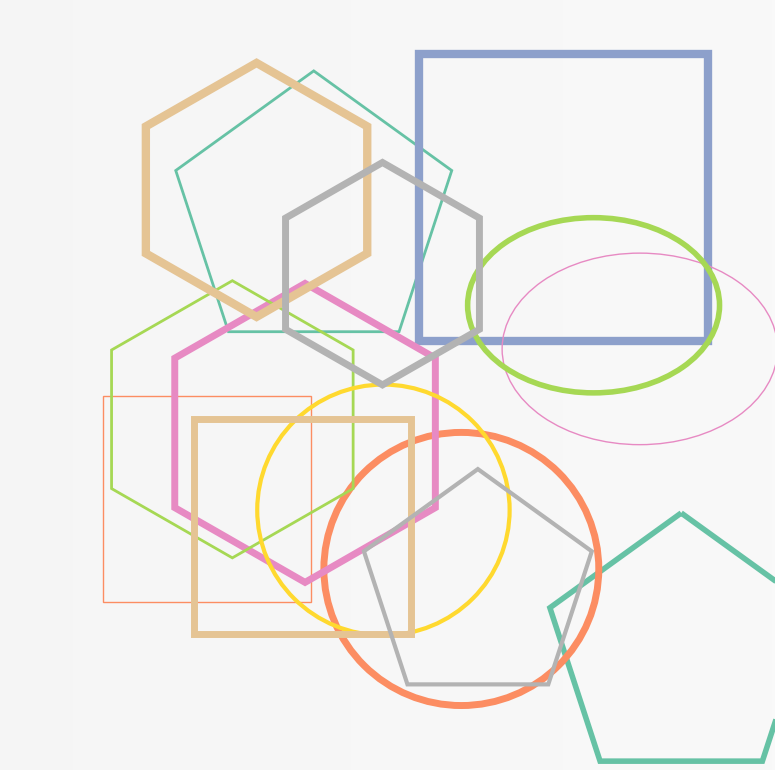[{"shape": "pentagon", "thickness": 1, "radius": 0.94, "center": [0.405, 0.721]}, {"shape": "pentagon", "thickness": 2, "radius": 0.89, "center": [0.879, 0.156]}, {"shape": "square", "thickness": 0.5, "radius": 0.67, "center": [0.267, 0.352]}, {"shape": "circle", "thickness": 2.5, "radius": 0.89, "center": [0.595, 0.261]}, {"shape": "square", "thickness": 3, "radius": 0.93, "center": [0.727, 0.743]}, {"shape": "oval", "thickness": 0.5, "radius": 0.89, "center": [0.826, 0.547]}, {"shape": "hexagon", "thickness": 2.5, "radius": 0.97, "center": [0.394, 0.438]}, {"shape": "oval", "thickness": 2, "radius": 0.81, "center": [0.766, 0.604]}, {"shape": "hexagon", "thickness": 1, "radius": 0.9, "center": [0.3, 0.455]}, {"shape": "circle", "thickness": 1.5, "radius": 0.81, "center": [0.495, 0.338]}, {"shape": "square", "thickness": 2.5, "radius": 0.7, "center": [0.39, 0.316]}, {"shape": "hexagon", "thickness": 3, "radius": 0.82, "center": [0.331, 0.753]}, {"shape": "pentagon", "thickness": 1.5, "radius": 0.77, "center": [0.617, 0.236]}, {"shape": "hexagon", "thickness": 2.5, "radius": 0.72, "center": [0.494, 0.645]}]